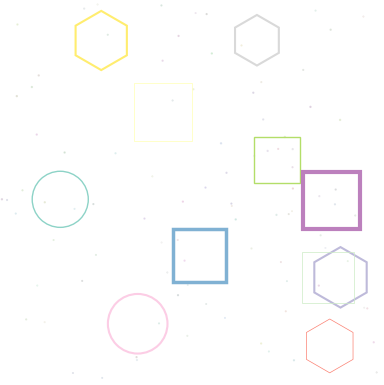[{"shape": "circle", "thickness": 1, "radius": 0.36, "center": [0.156, 0.482]}, {"shape": "square", "thickness": 0.5, "radius": 0.37, "center": [0.423, 0.71]}, {"shape": "hexagon", "thickness": 1.5, "radius": 0.39, "center": [0.884, 0.28]}, {"shape": "hexagon", "thickness": 0.5, "radius": 0.35, "center": [0.856, 0.102]}, {"shape": "square", "thickness": 2.5, "radius": 0.34, "center": [0.519, 0.336]}, {"shape": "square", "thickness": 1, "radius": 0.3, "center": [0.72, 0.584]}, {"shape": "circle", "thickness": 1.5, "radius": 0.39, "center": [0.358, 0.159]}, {"shape": "hexagon", "thickness": 1.5, "radius": 0.33, "center": [0.667, 0.895]}, {"shape": "square", "thickness": 3, "radius": 0.37, "center": [0.86, 0.479]}, {"shape": "square", "thickness": 0.5, "radius": 0.34, "center": [0.852, 0.279]}, {"shape": "hexagon", "thickness": 1.5, "radius": 0.38, "center": [0.263, 0.895]}]